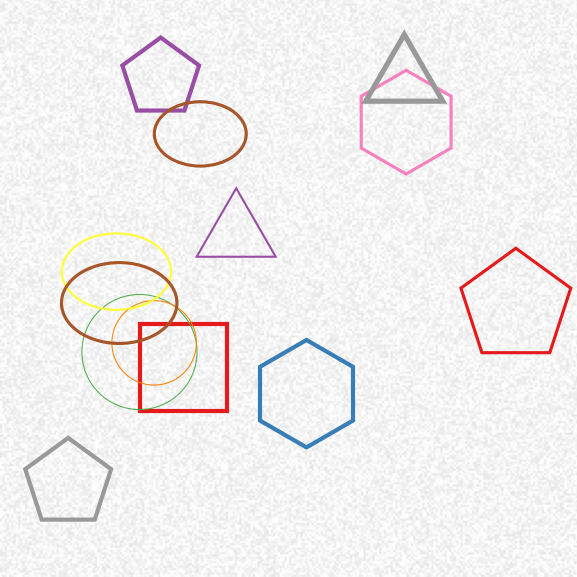[{"shape": "pentagon", "thickness": 1.5, "radius": 0.5, "center": [0.893, 0.469]}, {"shape": "square", "thickness": 2, "radius": 0.37, "center": [0.318, 0.363]}, {"shape": "hexagon", "thickness": 2, "radius": 0.46, "center": [0.531, 0.317]}, {"shape": "circle", "thickness": 0.5, "radius": 0.5, "center": [0.241, 0.39]}, {"shape": "pentagon", "thickness": 2, "radius": 0.35, "center": [0.278, 0.864]}, {"shape": "triangle", "thickness": 1, "radius": 0.4, "center": [0.409, 0.594]}, {"shape": "circle", "thickness": 0.5, "radius": 0.37, "center": [0.267, 0.405]}, {"shape": "oval", "thickness": 1, "radius": 0.47, "center": [0.202, 0.529]}, {"shape": "oval", "thickness": 1.5, "radius": 0.4, "center": [0.347, 0.767]}, {"shape": "oval", "thickness": 1.5, "radius": 0.5, "center": [0.206, 0.474]}, {"shape": "hexagon", "thickness": 1.5, "radius": 0.45, "center": [0.703, 0.788]}, {"shape": "pentagon", "thickness": 2, "radius": 0.39, "center": [0.118, 0.163]}, {"shape": "triangle", "thickness": 2.5, "radius": 0.38, "center": [0.7, 0.862]}]